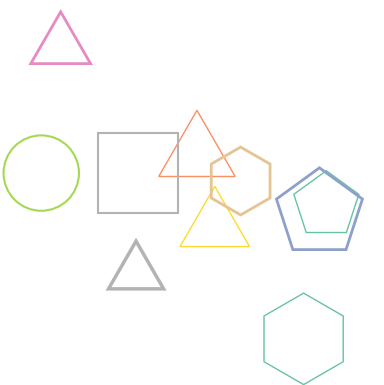[{"shape": "pentagon", "thickness": 1, "radius": 0.44, "center": [0.848, 0.468]}, {"shape": "hexagon", "thickness": 1, "radius": 0.59, "center": [0.789, 0.12]}, {"shape": "triangle", "thickness": 1, "radius": 0.57, "center": [0.512, 0.599]}, {"shape": "pentagon", "thickness": 2, "radius": 0.59, "center": [0.83, 0.447]}, {"shape": "triangle", "thickness": 2, "radius": 0.45, "center": [0.158, 0.88]}, {"shape": "circle", "thickness": 1.5, "radius": 0.49, "center": [0.107, 0.55]}, {"shape": "triangle", "thickness": 1, "radius": 0.52, "center": [0.558, 0.412]}, {"shape": "hexagon", "thickness": 2, "radius": 0.44, "center": [0.625, 0.53]}, {"shape": "square", "thickness": 1.5, "radius": 0.52, "center": [0.359, 0.55]}, {"shape": "triangle", "thickness": 2.5, "radius": 0.41, "center": [0.353, 0.291]}]